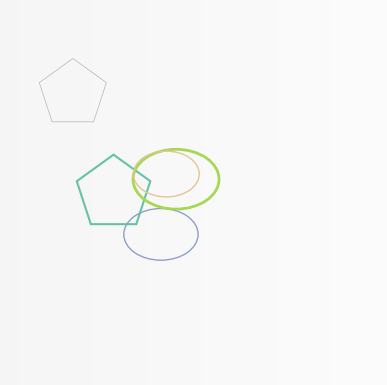[{"shape": "pentagon", "thickness": 1.5, "radius": 0.5, "center": [0.293, 0.499]}, {"shape": "oval", "thickness": 1, "radius": 0.48, "center": [0.415, 0.391]}, {"shape": "oval", "thickness": 2, "radius": 0.55, "center": [0.454, 0.535]}, {"shape": "oval", "thickness": 1, "radius": 0.42, "center": [0.429, 0.548]}, {"shape": "pentagon", "thickness": 0.5, "radius": 0.45, "center": [0.188, 0.757]}]